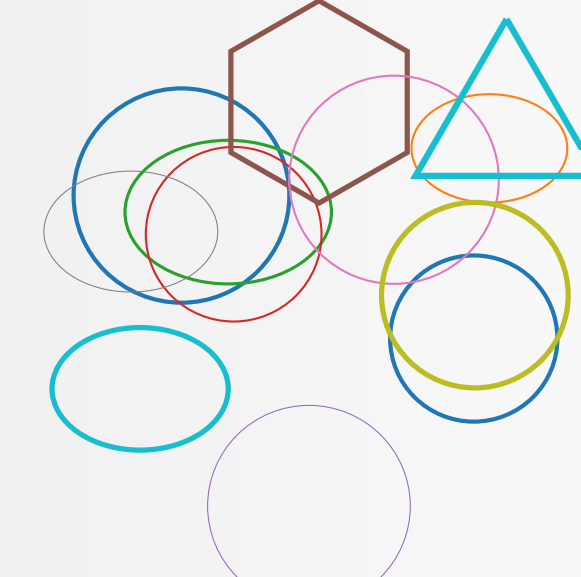[{"shape": "circle", "thickness": 2, "radius": 0.93, "center": [0.312, 0.661]}, {"shape": "circle", "thickness": 2, "radius": 0.72, "center": [0.815, 0.413]}, {"shape": "oval", "thickness": 1, "radius": 0.67, "center": [0.842, 0.742]}, {"shape": "oval", "thickness": 1.5, "radius": 0.89, "center": [0.393, 0.632]}, {"shape": "circle", "thickness": 1, "radius": 0.76, "center": [0.402, 0.594]}, {"shape": "circle", "thickness": 0.5, "radius": 0.87, "center": [0.532, 0.123]}, {"shape": "hexagon", "thickness": 2.5, "radius": 0.88, "center": [0.549, 0.823]}, {"shape": "circle", "thickness": 1, "radius": 0.9, "center": [0.678, 0.688]}, {"shape": "oval", "thickness": 0.5, "radius": 0.75, "center": [0.225, 0.598]}, {"shape": "circle", "thickness": 2.5, "radius": 0.8, "center": [0.817, 0.488]}, {"shape": "triangle", "thickness": 3, "radius": 0.9, "center": [0.871, 0.785]}, {"shape": "oval", "thickness": 2.5, "radius": 0.76, "center": [0.241, 0.326]}]